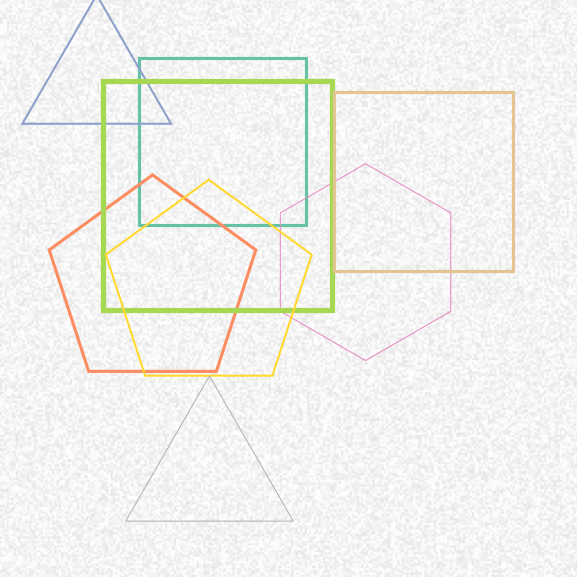[{"shape": "square", "thickness": 1.5, "radius": 0.72, "center": [0.385, 0.754]}, {"shape": "pentagon", "thickness": 1.5, "radius": 0.94, "center": [0.264, 0.508]}, {"shape": "triangle", "thickness": 1, "radius": 0.74, "center": [0.167, 0.859]}, {"shape": "hexagon", "thickness": 0.5, "radius": 0.85, "center": [0.633, 0.545]}, {"shape": "square", "thickness": 2.5, "radius": 0.99, "center": [0.376, 0.66]}, {"shape": "pentagon", "thickness": 1, "radius": 0.94, "center": [0.361, 0.5]}, {"shape": "square", "thickness": 1.5, "radius": 0.77, "center": [0.733, 0.684]}, {"shape": "triangle", "thickness": 0.5, "radius": 0.84, "center": [0.363, 0.181]}]